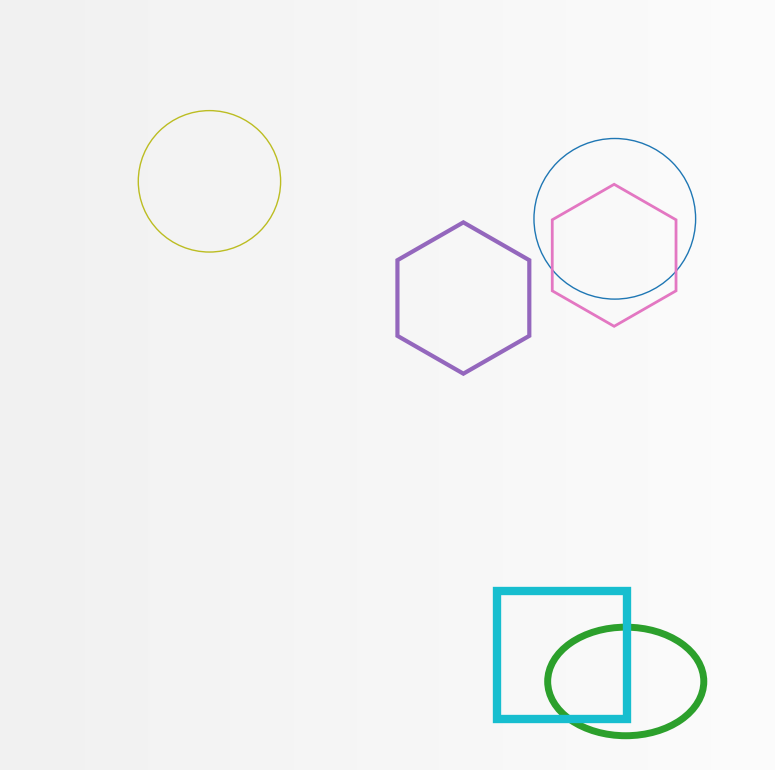[{"shape": "circle", "thickness": 0.5, "radius": 0.52, "center": [0.793, 0.716]}, {"shape": "oval", "thickness": 2.5, "radius": 0.5, "center": [0.807, 0.115]}, {"shape": "hexagon", "thickness": 1.5, "radius": 0.49, "center": [0.598, 0.613]}, {"shape": "hexagon", "thickness": 1, "radius": 0.46, "center": [0.792, 0.668]}, {"shape": "circle", "thickness": 0.5, "radius": 0.46, "center": [0.27, 0.765]}, {"shape": "square", "thickness": 3, "radius": 0.42, "center": [0.725, 0.149]}]